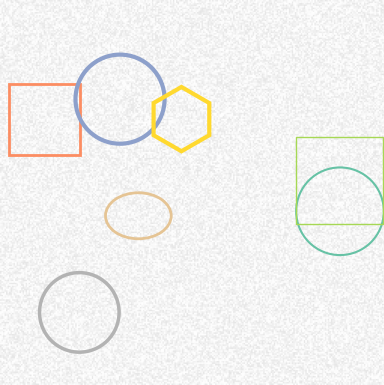[{"shape": "circle", "thickness": 1.5, "radius": 0.57, "center": [0.883, 0.451]}, {"shape": "square", "thickness": 2, "radius": 0.46, "center": [0.115, 0.689]}, {"shape": "circle", "thickness": 3, "radius": 0.58, "center": [0.312, 0.742]}, {"shape": "square", "thickness": 1, "radius": 0.57, "center": [0.882, 0.531]}, {"shape": "hexagon", "thickness": 3, "radius": 0.42, "center": [0.471, 0.691]}, {"shape": "oval", "thickness": 2, "radius": 0.43, "center": [0.359, 0.44]}, {"shape": "circle", "thickness": 2.5, "radius": 0.52, "center": [0.206, 0.189]}]